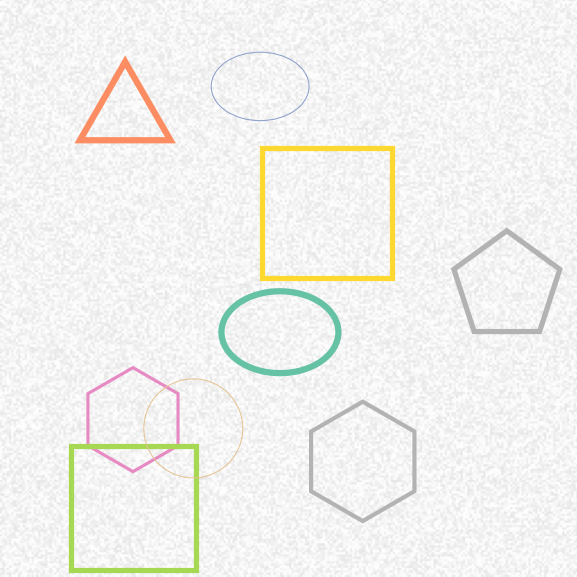[{"shape": "oval", "thickness": 3, "radius": 0.51, "center": [0.485, 0.424]}, {"shape": "triangle", "thickness": 3, "radius": 0.45, "center": [0.217, 0.802]}, {"shape": "oval", "thickness": 0.5, "radius": 0.42, "center": [0.45, 0.85]}, {"shape": "hexagon", "thickness": 1.5, "radius": 0.45, "center": [0.23, 0.273]}, {"shape": "square", "thickness": 2.5, "radius": 0.54, "center": [0.231, 0.119]}, {"shape": "square", "thickness": 2.5, "radius": 0.57, "center": [0.566, 0.63]}, {"shape": "circle", "thickness": 0.5, "radius": 0.43, "center": [0.335, 0.257]}, {"shape": "pentagon", "thickness": 2.5, "radius": 0.48, "center": [0.878, 0.503]}, {"shape": "hexagon", "thickness": 2, "radius": 0.52, "center": [0.628, 0.2]}]